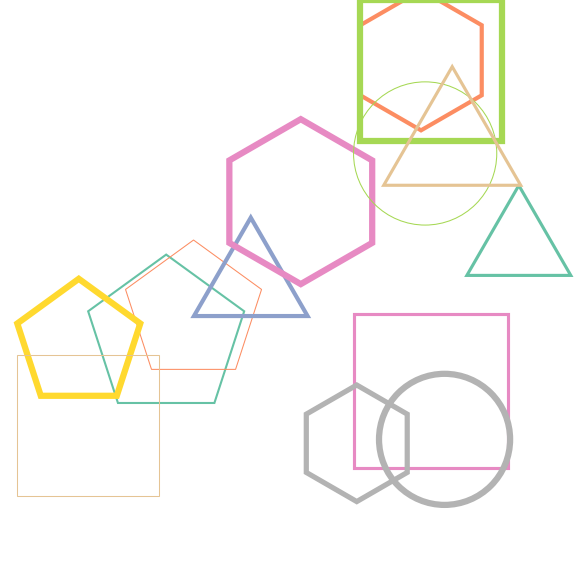[{"shape": "pentagon", "thickness": 1, "radius": 0.71, "center": [0.288, 0.416]}, {"shape": "triangle", "thickness": 1.5, "radius": 0.52, "center": [0.898, 0.574]}, {"shape": "pentagon", "thickness": 0.5, "radius": 0.62, "center": [0.335, 0.46]}, {"shape": "hexagon", "thickness": 2, "radius": 0.61, "center": [0.729, 0.895]}, {"shape": "triangle", "thickness": 2, "radius": 0.57, "center": [0.434, 0.509]}, {"shape": "square", "thickness": 1.5, "radius": 0.66, "center": [0.746, 0.323]}, {"shape": "hexagon", "thickness": 3, "radius": 0.71, "center": [0.521, 0.65]}, {"shape": "square", "thickness": 3, "radius": 0.61, "center": [0.746, 0.877]}, {"shape": "circle", "thickness": 0.5, "radius": 0.62, "center": [0.736, 0.733]}, {"shape": "pentagon", "thickness": 3, "radius": 0.56, "center": [0.136, 0.404]}, {"shape": "triangle", "thickness": 1.5, "radius": 0.68, "center": [0.783, 0.747]}, {"shape": "square", "thickness": 0.5, "radius": 0.61, "center": [0.153, 0.262]}, {"shape": "circle", "thickness": 3, "radius": 0.57, "center": [0.77, 0.238]}, {"shape": "hexagon", "thickness": 2.5, "radius": 0.5, "center": [0.618, 0.232]}]